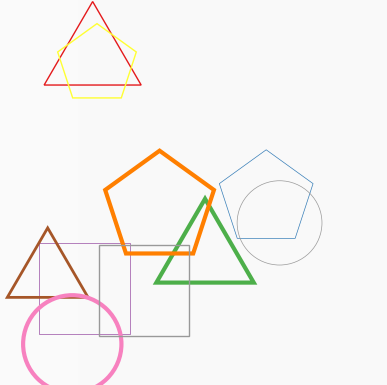[{"shape": "triangle", "thickness": 1, "radius": 0.72, "center": [0.239, 0.851]}, {"shape": "pentagon", "thickness": 0.5, "radius": 0.64, "center": [0.687, 0.484]}, {"shape": "triangle", "thickness": 3, "radius": 0.73, "center": [0.529, 0.339]}, {"shape": "square", "thickness": 0.5, "radius": 0.59, "center": [0.218, 0.25]}, {"shape": "pentagon", "thickness": 3, "radius": 0.74, "center": [0.412, 0.461]}, {"shape": "pentagon", "thickness": 1, "radius": 0.53, "center": [0.25, 0.832]}, {"shape": "triangle", "thickness": 2, "radius": 0.6, "center": [0.123, 0.288]}, {"shape": "circle", "thickness": 3, "radius": 0.63, "center": [0.187, 0.106]}, {"shape": "circle", "thickness": 0.5, "radius": 0.55, "center": [0.721, 0.421]}, {"shape": "square", "thickness": 1, "radius": 0.59, "center": [0.372, 0.246]}]